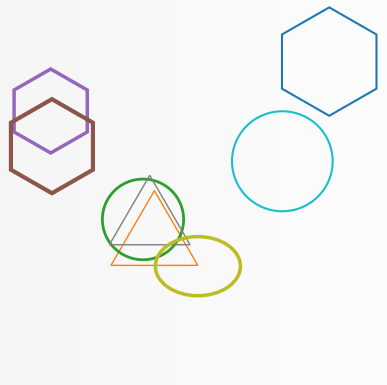[{"shape": "hexagon", "thickness": 1.5, "radius": 0.7, "center": [0.85, 0.84]}, {"shape": "triangle", "thickness": 1, "radius": 0.65, "center": [0.398, 0.375]}, {"shape": "circle", "thickness": 2, "radius": 0.52, "center": [0.369, 0.43]}, {"shape": "hexagon", "thickness": 2.5, "radius": 0.55, "center": [0.131, 0.712]}, {"shape": "hexagon", "thickness": 3, "radius": 0.61, "center": [0.134, 0.62]}, {"shape": "triangle", "thickness": 1, "radius": 0.6, "center": [0.386, 0.424]}, {"shape": "oval", "thickness": 2.5, "radius": 0.55, "center": [0.511, 0.309]}, {"shape": "circle", "thickness": 1.5, "radius": 0.65, "center": [0.729, 0.581]}]